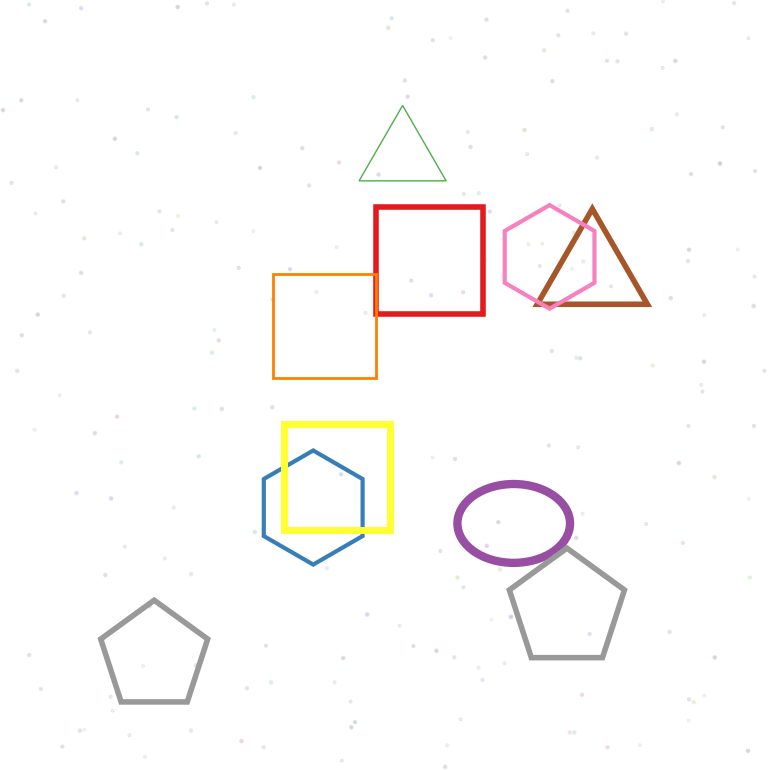[{"shape": "square", "thickness": 2, "radius": 0.35, "center": [0.558, 0.662]}, {"shape": "hexagon", "thickness": 1.5, "radius": 0.37, "center": [0.407, 0.341]}, {"shape": "triangle", "thickness": 0.5, "radius": 0.33, "center": [0.523, 0.798]}, {"shape": "oval", "thickness": 3, "radius": 0.37, "center": [0.667, 0.32]}, {"shape": "square", "thickness": 1, "radius": 0.34, "center": [0.422, 0.576]}, {"shape": "square", "thickness": 2.5, "radius": 0.34, "center": [0.438, 0.381]}, {"shape": "triangle", "thickness": 2, "radius": 0.41, "center": [0.769, 0.646]}, {"shape": "hexagon", "thickness": 1.5, "radius": 0.34, "center": [0.714, 0.666]}, {"shape": "pentagon", "thickness": 2, "radius": 0.39, "center": [0.736, 0.21]}, {"shape": "pentagon", "thickness": 2, "radius": 0.37, "center": [0.2, 0.147]}]